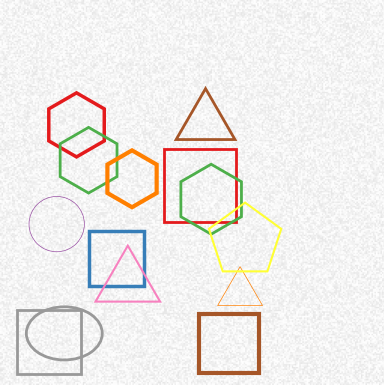[{"shape": "square", "thickness": 2, "radius": 0.47, "center": [0.519, 0.519]}, {"shape": "hexagon", "thickness": 2.5, "radius": 0.42, "center": [0.199, 0.676]}, {"shape": "square", "thickness": 2.5, "radius": 0.36, "center": [0.304, 0.33]}, {"shape": "hexagon", "thickness": 2, "radius": 0.43, "center": [0.23, 0.584]}, {"shape": "hexagon", "thickness": 2, "radius": 0.45, "center": [0.548, 0.483]}, {"shape": "circle", "thickness": 0.5, "radius": 0.36, "center": [0.147, 0.418]}, {"shape": "triangle", "thickness": 0.5, "radius": 0.34, "center": [0.624, 0.24]}, {"shape": "hexagon", "thickness": 3, "radius": 0.37, "center": [0.343, 0.536]}, {"shape": "pentagon", "thickness": 1.5, "radius": 0.49, "center": [0.637, 0.375]}, {"shape": "square", "thickness": 3, "radius": 0.38, "center": [0.595, 0.108]}, {"shape": "triangle", "thickness": 2, "radius": 0.44, "center": [0.534, 0.682]}, {"shape": "triangle", "thickness": 1.5, "radius": 0.48, "center": [0.332, 0.265]}, {"shape": "oval", "thickness": 2, "radius": 0.49, "center": [0.167, 0.134]}, {"shape": "square", "thickness": 2, "radius": 0.41, "center": [0.128, 0.112]}]